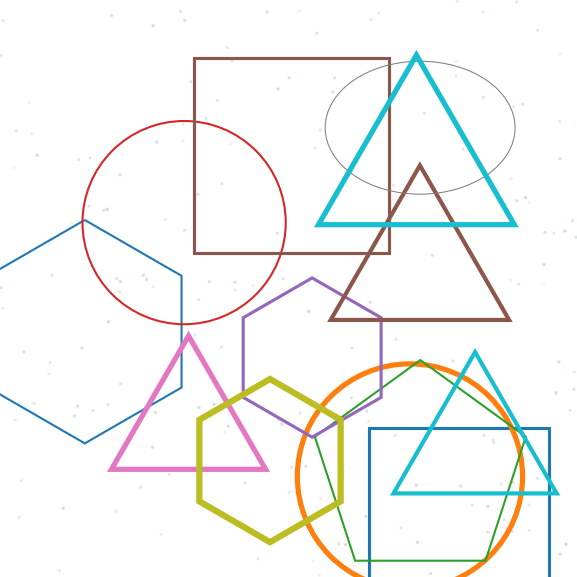[{"shape": "square", "thickness": 1.5, "radius": 0.78, "center": [0.795, 0.102]}, {"shape": "hexagon", "thickness": 1, "radius": 0.97, "center": [0.147, 0.425]}, {"shape": "circle", "thickness": 2.5, "radius": 0.98, "center": [0.71, 0.174]}, {"shape": "pentagon", "thickness": 1, "radius": 0.96, "center": [0.728, 0.184]}, {"shape": "circle", "thickness": 1, "radius": 0.88, "center": [0.319, 0.614]}, {"shape": "hexagon", "thickness": 1.5, "radius": 0.69, "center": [0.541, 0.38]}, {"shape": "triangle", "thickness": 2, "radius": 0.89, "center": [0.727, 0.534]}, {"shape": "square", "thickness": 1.5, "radius": 0.85, "center": [0.505, 0.73]}, {"shape": "triangle", "thickness": 2.5, "radius": 0.77, "center": [0.326, 0.264]}, {"shape": "oval", "thickness": 0.5, "radius": 0.82, "center": [0.728, 0.778]}, {"shape": "hexagon", "thickness": 3, "radius": 0.71, "center": [0.468, 0.202]}, {"shape": "triangle", "thickness": 2.5, "radius": 0.98, "center": [0.721, 0.708]}, {"shape": "triangle", "thickness": 2, "radius": 0.82, "center": [0.823, 0.226]}]